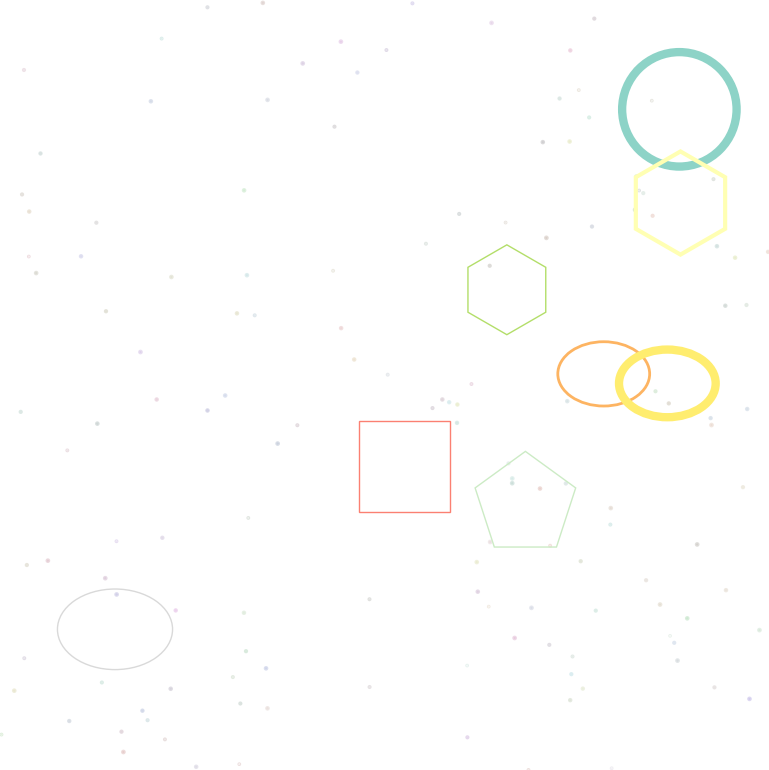[{"shape": "circle", "thickness": 3, "radius": 0.37, "center": [0.882, 0.858]}, {"shape": "hexagon", "thickness": 1.5, "radius": 0.33, "center": [0.884, 0.736]}, {"shape": "square", "thickness": 0.5, "radius": 0.29, "center": [0.526, 0.394]}, {"shape": "oval", "thickness": 1, "radius": 0.3, "center": [0.784, 0.514]}, {"shape": "hexagon", "thickness": 0.5, "radius": 0.29, "center": [0.658, 0.624]}, {"shape": "oval", "thickness": 0.5, "radius": 0.37, "center": [0.149, 0.183]}, {"shape": "pentagon", "thickness": 0.5, "radius": 0.34, "center": [0.682, 0.345]}, {"shape": "oval", "thickness": 3, "radius": 0.31, "center": [0.867, 0.502]}]